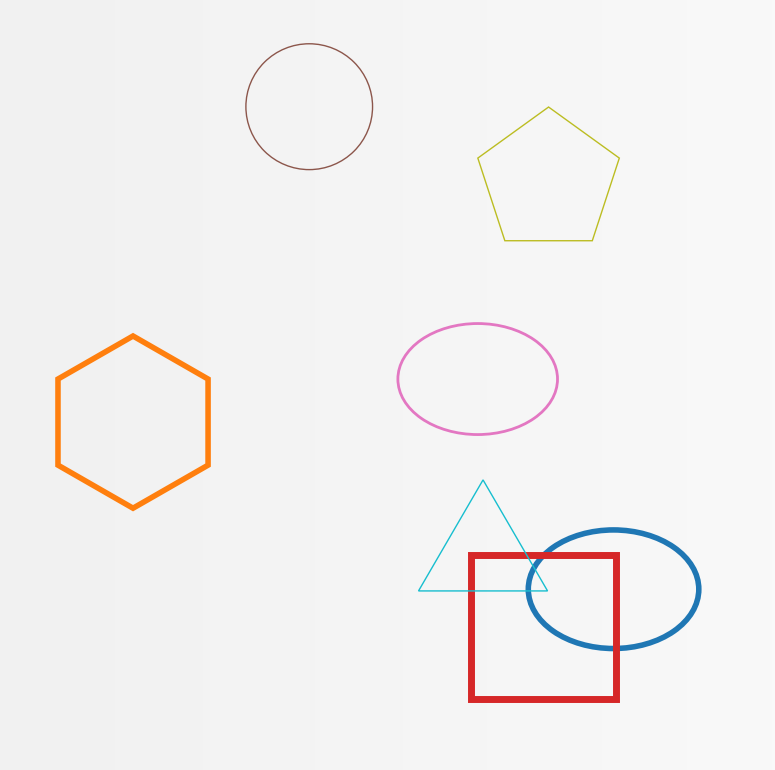[{"shape": "oval", "thickness": 2, "radius": 0.55, "center": [0.792, 0.235]}, {"shape": "hexagon", "thickness": 2, "radius": 0.56, "center": [0.172, 0.452]}, {"shape": "square", "thickness": 2.5, "radius": 0.47, "center": [0.701, 0.186]}, {"shape": "circle", "thickness": 0.5, "radius": 0.41, "center": [0.399, 0.861]}, {"shape": "oval", "thickness": 1, "radius": 0.51, "center": [0.616, 0.508]}, {"shape": "pentagon", "thickness": 0.5, "radius": 0.48, "center": [0.708, 0.765]}, {"shape": "triangle", "thickness": 0.5, "radius": 0.48, "center": [0.623, 0.281]}]